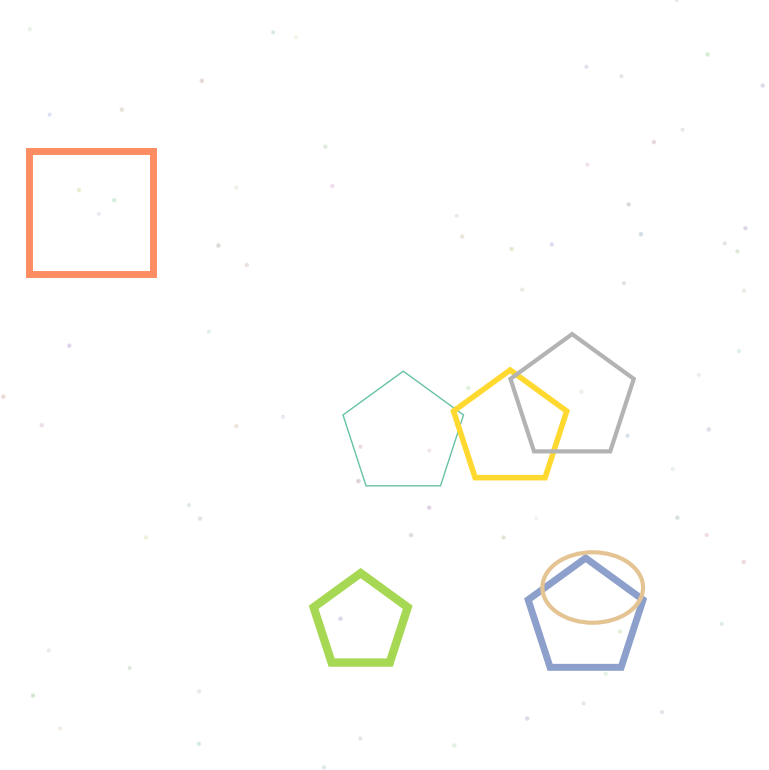[{"shape": "pentagon", "thickness": 0.5, "radius": 0.41, "center": [0.524, 0.436]}, {"shape": "square", "thickness": 2.5, "radius": 0.4, "center": [0.118, 0.724]}, {"shape": "pentagon", "thickness": 2.5, "radius": 0.39, "center": [0.761, 0.197]}, {"shape": "pentagon", "thickness": 3, "radius": 0.32, "center": [0.468, 0.191]}, {"shape": "pentagon", "thickness": 2, "radius": 0.39, "center": [0.663, 0.442]}, {"shape": "oval", "thickness": 1.5, "radius": 0.33, "center": [0.77, 0.237]}, {"shape": "pentagon", "thickness": 1.5, "radius": 0.42, "center": [0.743, 0.482]}]